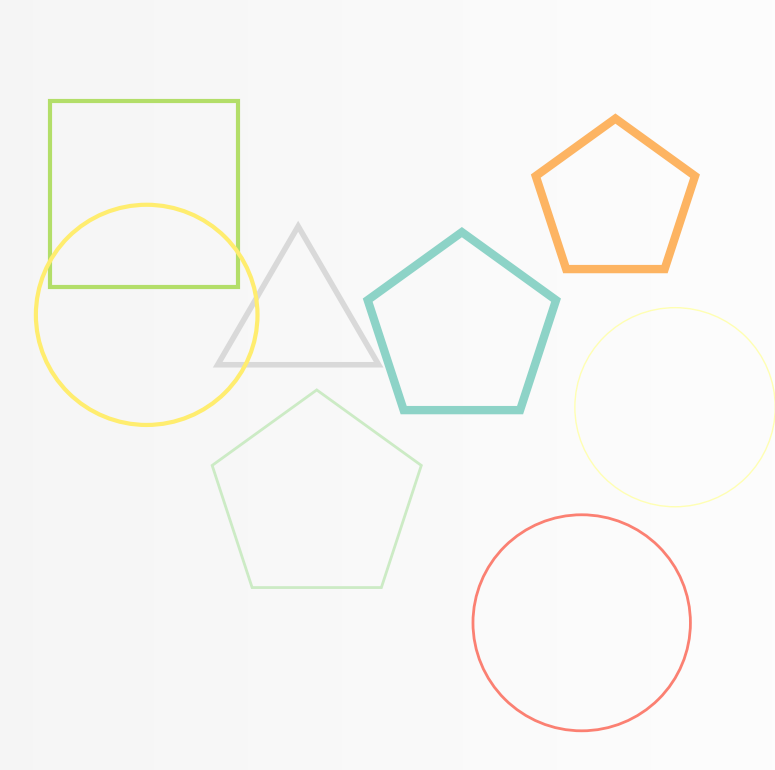[{"shape": "pentagon", "thickness": 3, "radius": 0.64, "center": [0.596, 0.571]}, {"shape": "circle", "thickness": 0.5, "radius": 0.65, "center": [0.871, 0.471]}, {"shape": "circle", "thickness": 1, "radius": 0.7, "center": [0.751, 0.191]}, {"shape": "pentagon", "thickness": 3, "radius": 0.54, "center": [0.794, 0.738]}, {"shape": "square", "thickness": 1.5, "radius": 0.61, "center": [0.186, 0.748]}, {"shape": "triangle", "thickness": 2, "radius": 0.6, "center": [0.385, 0.586]}, {"shape": "pentagon", "thickness": 1, "radius": 0.71, "center": [0.409, 0.352]}, {"shape": "circle", "thickness": 1.5, "radius": 0.71, "center": [0.189, 0.591]}]